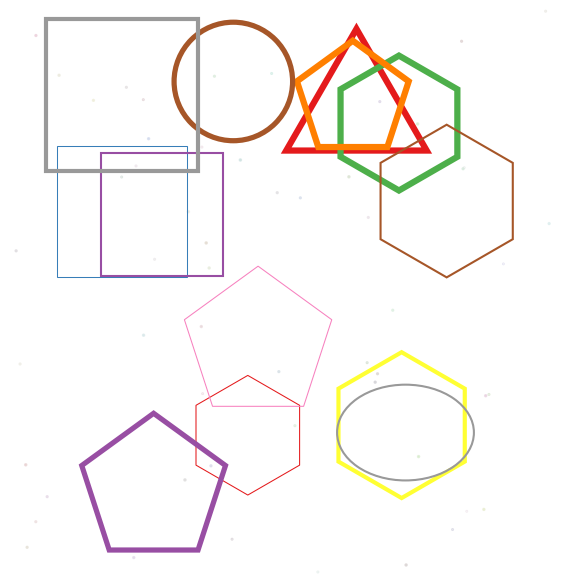[{"shape": "triangle", "thickness": 3, "radius": 0.7, "center": [0.617, 0.809]}, {"shape": "hexagon", "thickness": 0.5, "radius": 0.52, "center": [0.429, 0.245]}, {"shape": "square", "thickness": 0.5, "radius": 0.57, "center": [0.211, 0.633]}, {"shape": "hexagon", "thickness": 3, "radius": 0.58, "center": [0.691, 0.786]}, {"shape": "pentagon", "thickness": 2.5, "radius": 0.65, "center": [0.266, 0.153]}, {"shape": "square", "thickness": 1, "radius": 0.53, "center": [0.281, 0.628]}, {"shape": "pentagon", "thickness": 3, "radius": 0.51, "center": [0.611, 0.827]}, {"shape": "hexagon", "thickness": 2, "radius": 0.63, "center": [0.695, 0.263]}, {"shape": "circle", "thickness": 2.5, "radius": 0.51, "center": [0.404, 0.858]}, {"shape": "hexagon", "thickness": 1, "radius": 0.66, "center": [0.773, 0.651]}, {"shape": "pentagon", "thickness": 0.5, "radius": 0.67, "center": [0.447, 0.404]}, {"shape": "oval", "thickness": 1, "radius": 0.59, "center": [0.702, 0.25]}, {"shape": "square", "thickness": 2, "radius": 0.66, "center": [0.211, 0.835]}]